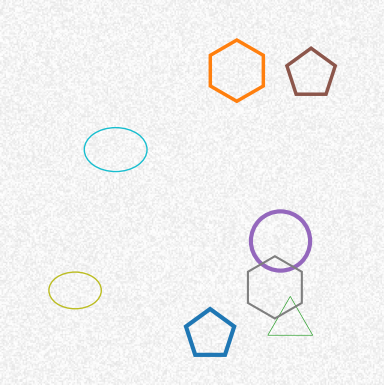[{"shape": "pentagon", "thickness": 3, "radius": 0.33, "center": [0.546, 0.132]}, {"shape": "hexagon", "thickness": 2.5, "radius": 0.4, "center": [0.615, 0.816]}, {"shape": "triangle", "thickness": 0.5, "radius": 0.34, "center": [0.754, 0.163]}, {"shape": "circle", "thickness": 3, "radius": 0.38, "center": [0.729, 0.374]}, {"shape": "pentagon", "thickness": 2.5, "radius": 0.33, "center": [0.808, 0.809]}, {"shape": "hexagon", "thickness": 1.5, "radius": 0.4, "center": [0.714, 0.254]}, {"shape": "oval", "thickness": 1, "radius": 0.34, "center": [0.195, 0.246]}, {"shape": "oval", "thickness": 1, "radius": 0.41, "center": [0.3, 0.611]}]